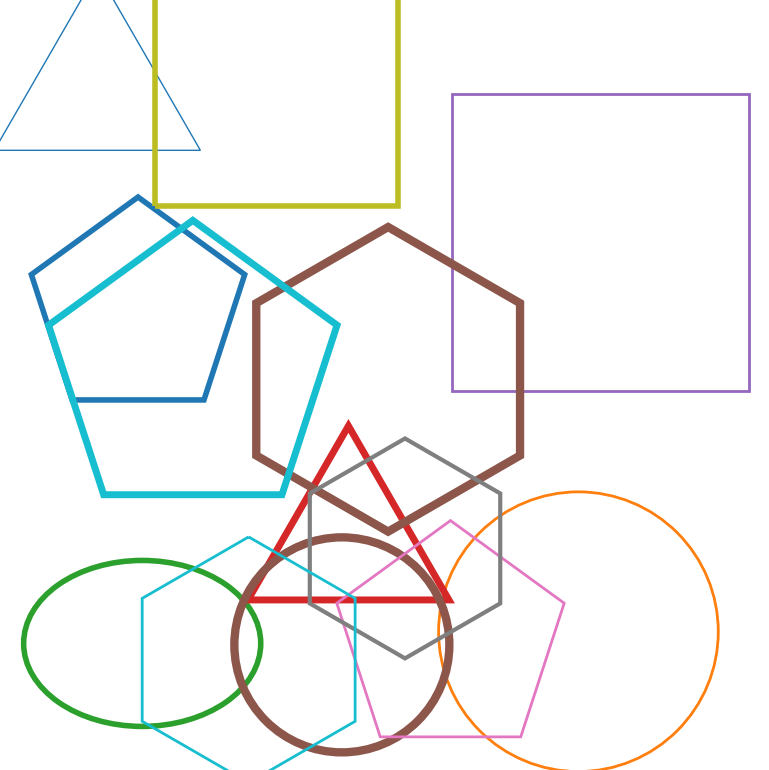[{"shape": "pentagon", "thickness": 2, "radius": 0.73, "center": [0.179, 0.598]}, {"shape": "triangle", "thickness": 0.5, "radius": 0.77, "center": [0.126, 0.882]}, {"shape": "circle", "thickness": 1, "radius": 0.91, "center": [0.751, 0.18]}, {"shape": "oval", "thickness": 2, "radius": 0.77, "center": [0.185, 0.164]}, {"shape": "triangle", "thickness": 2.5, "radius": 0.75, "center": [0.453, 0.296]}, {"shape": "square", "thickness": 1, "radius": 0.97, "center": [0.78, 0.685]}, {"shape": "circle", "thickness": 3, "radius": 0.7, "center": [0.444, 0.163]}, {"shape": "hexagon", "thickness": 3, "radius": 0.99, "center": [0.504, 0.507]}, {"shape": "pentagon", "thickness": 1, "radius": 0.78, "center": [0.585, 0.169]}, {"shape": "hexagon", "thickness": 1.5, "radius": 0.71, "center": [0.526, 0.288]}, {"shape": "square", "thickness": 2, "radius": 0.79, "center": [0.359, 0.89]}, {"shape": "hexagon", "thickness": 1, "radius": 0.8, "center": [0.323, 0.143]}, {"shape": "pentagon", "thickness": 2.5, "radius": 0.98, "center": [0.25, 0.517]}]